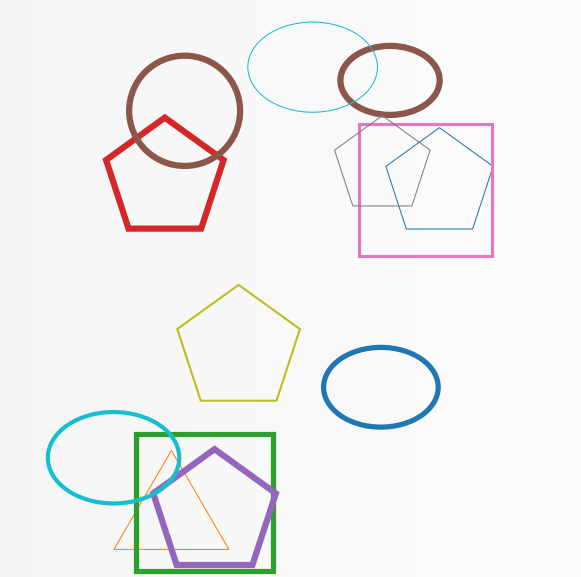[{"shape": "oval", "thickness": 2.5, "radius": 0.49, "center": [0.655, 0.329]}, {"shape": "pentagon", "thickness": 0.5, "radius": 0.49, "center": [0.756, 0.681]}, {"shape": "triangle", "thickness": 0.5, "radius": 0.57, "center": [0.295, 0.105]}, {"shape": "square", "thickness": 2.5, "radius": 0.59, "center": [0.352, 0.129]}, {"shape": "pentagon", "thickness": 3, "radius": 0.53, "center": [0.284, 0.689]}, {"shape": "pentagon", "thickness": 3, "radius": 0.55, "center": [0.369, 0.11]}, {"shape": "circle", "thickness": 3, "radius": 0.48, "center": [0.318, 0.807]}, {"shape": "oval", "thickness": 3, "radius": 0.43, "center": [0.671, 0.86]}, {"shape": "square", "thickness": 1.5, "radius": 0.57, "center": [0.732, 0.67]}, {"shape": "pentagon", "thickness": 0.5, "radius": 0.43, "center": [0.658, 0.712]}, {"shape": "pentagon", "thickness": 1, "radius": 0.55, "center": [0.41, 0.395]}, {"shape": "oval", "thickness": 2, "radius": 0.57, "center": [0.195, 0.207]}, {"shape": "oval", "thickness": 0.5, "radius": 0.56, "center": [0.538, 0.883]}]